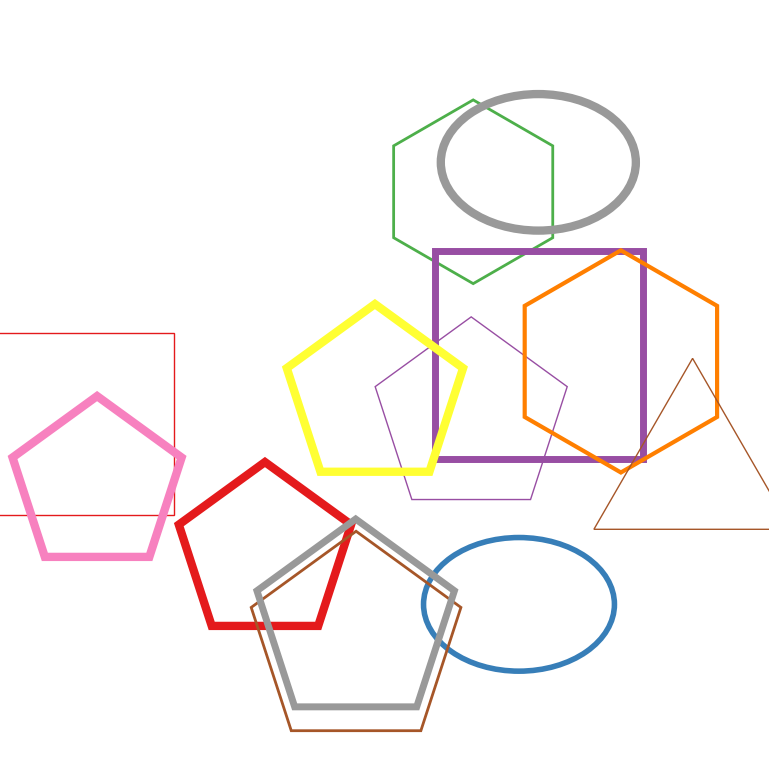[{"shape": "pentagon", "thickness": 3, "radius": 0.59, "center": [0.344, 0.282]}, {"shape": "square", "thickness": 0.5, "radius": 0.59, "center": [0.108, 0.45]}, {"shape": "oval", "thickness": 2, "radius": 0.62, "center": [0.674, 0.215]}, {"shape": "hexagon", "thickness": 1, "radius": 0.6, "center": [0.615, 0.751]}, {"shape": "pentagon", "thickness": 0.5, "radius": 0.66, "center": [0.612, 0.457]}, {"shape": "square", "thickness": 2.5, "radius": 0.67, "center": [0.7, 0.539]}, {"shape": "hexagon", "thickness": 1.5, "radius": 0.72, "center": [0.806, 0.531]}, {"shape": "pentagon", "thickness": 3, "radius": 0.6, "center": [0.487, 0.485]}, {"shape": "triangle", "thickness": 0.5, "radius": 0.74, "center": [0.899, 0.387]}, {"shape": "pentagon", "thickness": 1, "radius": 0.72, "center": [0.462, 0.167]}, {"shape": "pentagon", "thickness": 3, "radius": 0.58, "center": [0.126, 0.37]}, {"shape": "oval", "thickness": 3, "radius": 0.63, "center": [0.699, 0.789]}, {"shape": "pentagon", "thickness": 2.5, "radius": 0.67, "center": [0.462, 0.191]}]